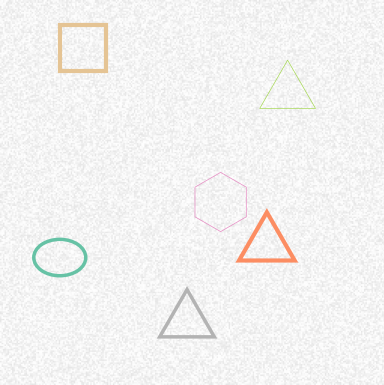[{"shape": "oval", "thickness": 2.5, "radius": 0.34, "center": [0.155, 0.331]}, {"shape": "triangle", "thickness": 3, "radius": 0.42, "center": [0.693, 0.365]}, {"shape": "hexagon", "thickness": 0.5, "radius": 0.38, "center": [0.573, 0.475]}, {"shape": "triangle", "thickness": 0.5, "radius": 0.42, "center": [0.747, 0.76]}, {"shape": "square", "thickness": 3, "radius": 0.3, "center": [0.216, 0.875]}, {"shape": "triangle", "thickness": 2.5, "radius": 0.41, "center": [0.486, 0.166]}]